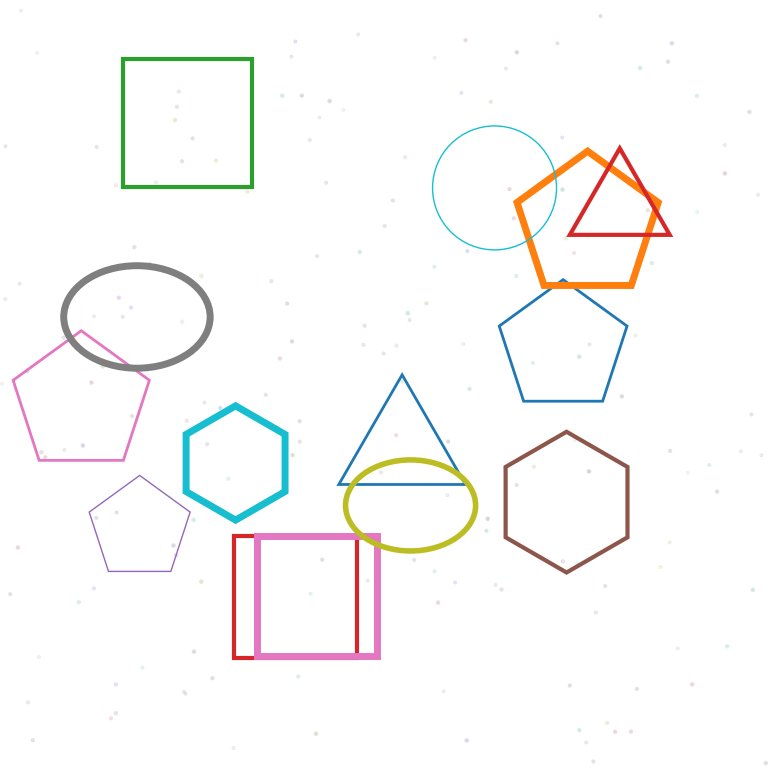[{"shape": "triangle", "thickness": 1, "radius": 0.47, "center": [0.522, 0.418]}, {"shape": "pentagon", "thickness": 1, "radius": 0.44, "center": [0.731, 0.55]}, {"shape": "pentagon", "thickness": 2.5, "radius": 0.48, "center": [0.763, 0.707]}, {"shape": "square", "thickness": 1.5, "radius": 0.42, "center": [0.243, 0.84]}, {"shape": "triangle", "thickness": 1.5, "radius": 0.37, "center": [0.805, 0.732]}, {"shape": "square", "thickness": 1.5, "radius": 0.4, "center": [0.384, 0.225]}, {"shape": "pentagon", "thickness": 0.5, "radius": 0.34, "center": [0.181, 0.314]}, {"shape": "hexagon", "thickness": 1.5, "radius": 0.46, "center": [0.736, 0.348]}, {"shape": "pentagon", "thickness": 1, "radius": 0.47, "center": [0.106, 0.477]}, {"shape": "square", "thickness": 2.5, "radius": 0.39, "center": [0.412, 0.226]}, {"shape": "oval", "thickness": 2.5, "radius": 0.48, "center": [0.178, 0.588]}, {"shape": "oval", "thickness": 2, "radius": 0.42, "center": [0.533, 0.344]}, {"shape": "circle", "thickness": 0.5, "radius": 0.4, "center": [0.642, 0.756]}, {"shape": "hexagon", "thickness": 2.5, "radius": 0.37, "center": [0.306, 0.399]}]